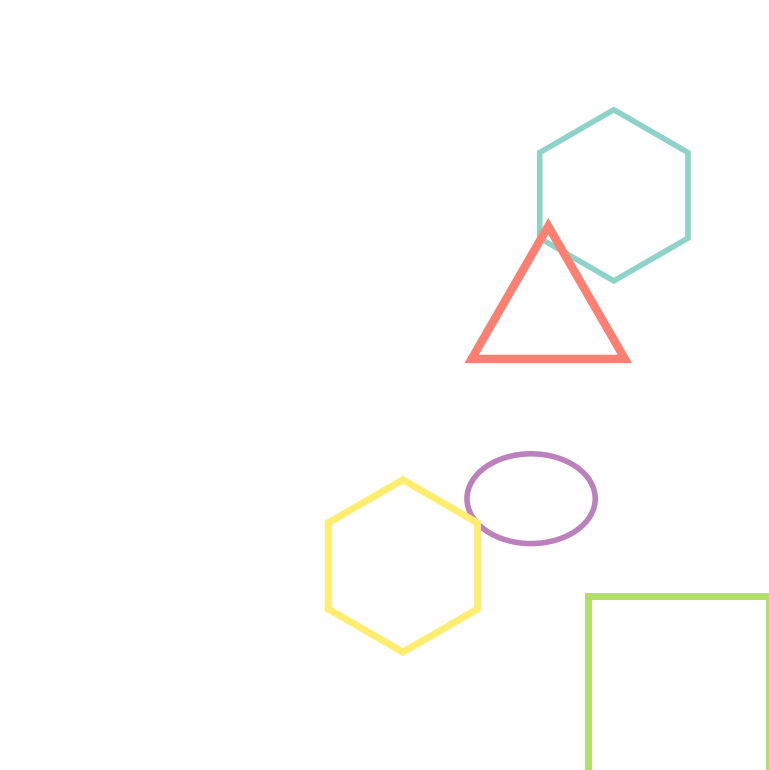[{"shape": "hexagon", "thickness": 2, "radius": 0.56, "center": [0.797, 0.746]}, {"shape": "triangle", "thickness": 3, "radius": 0.57, "center": [0.712, 0.591]}, {"shape": "square", "thickness": 2.5, "radius": 0.59, "center": [0.881, 0.108]}, {"shape": "oval", "thickness": 2, "radius": 0.42, "center": [0.69, 0.352]}, {"shape": "hexagon", "thickness": 2.5, "radius": 0.56, "center": [0.523, 0.265]}]